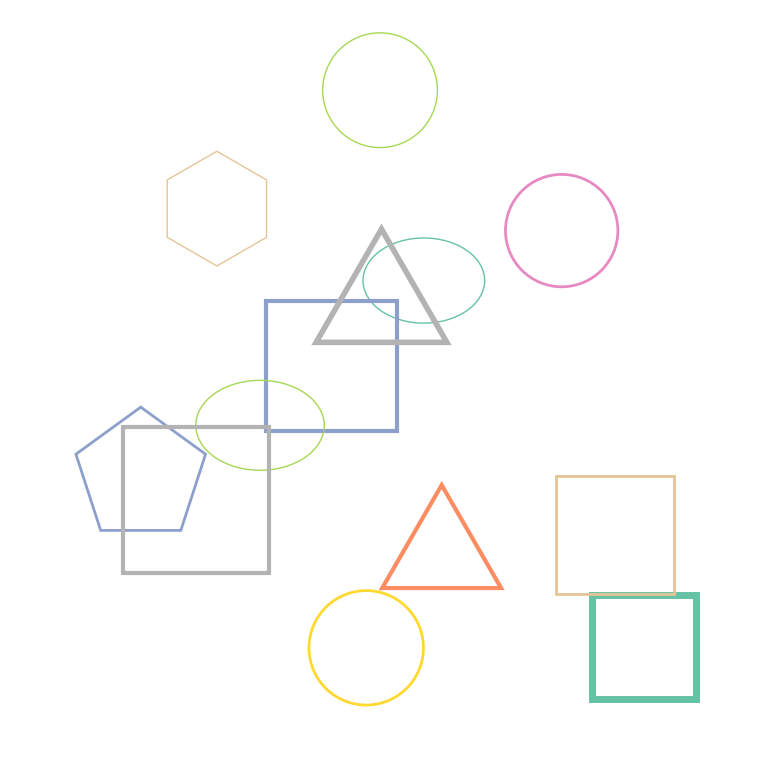[{"shape": "square", "thickness": 2.5, "radius": 0.34, "center": [0.837, 0.16]}, {"shape": "oval", "thickness": 0.5, "radius": 0.39, "center": [0.55, 0.636]}, {"shape": "triangle", "thickness": 1.5, "radius": 0.45, "center": [0.574, 0.281]}, {"shape": "pentagon", "thickness": 1, "radius": 0.44, "center": [0.183, 0.383]}, {"shape": "square", "thickness": 1.5, "radius": 0.42, "center": [0.431, 0.525]}, {"shape": "circle", "thickness": 1, "radius": 0.36, "center": [0.729, 0.701]}, {"shape": "circle", "thickness": 0.5, "radius": 0.37, "center": [0.494, 0.883]}, {"shape": "oval", "thickness": 0.5, "radius": 0.42, "center": [0.338, 0.448]}, {"shape": "circle", "thickness": 1, "radius": 0.37, "center": [0.476, 0.159]}, {"shape": "hexagon", "thickness": 0.5, "radius": 0.37, "center": [0.282, 0.729]}, {"shape": "square", "thickness": 1, "radius": 0.38, "center": [0.798, 0.305]}, {"shape": "triangle", "thickness": 2, "radius": 0.49, "center": [0.495, 0.604]}, {"shape": "square", "thickness": 1.5, "radius": 0.47, "center": [0.254, 0.351]}]